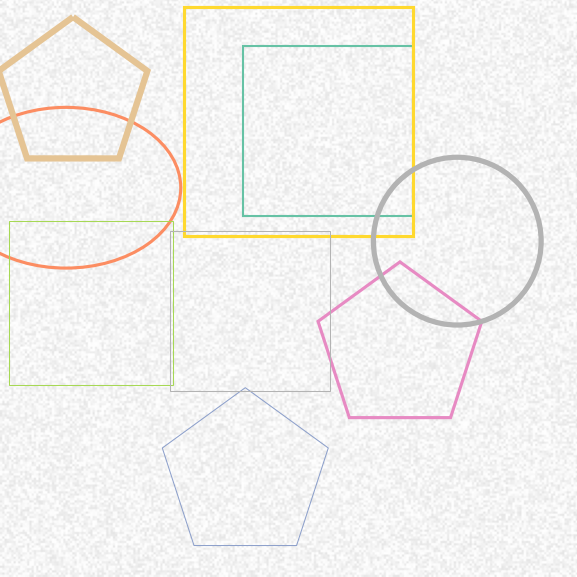[{"shape": "square", "thickness": 1, "radius": 0.73, "center": [0.568, 0.772]}, {"shape": "oval", "thickness": 1.5, "radius": 0.99, "center": [0.114, 0.674]}, {"shape": "pentagon", "thickness": 0.5, "radius": 0.76, "center": [0.425, 0.177]}, {"shape": "pentagon", "thickness": 1.5, "radius": 0.75, "center": [0.693, 0.397]}, {"shape": "square", "thickness": 0.5, "radius": 0.71, "center": [0.157, 0.475]}, {"shape": "square", "thickness": 1.5, "radius": 0.99, "center": [0.516, 0.788]}, {"shape": "pentagon", "thickness": 3, "radius": 0.68, "center": [0.126, 0.834]}, {"shape": "square", "thickness": 0.5, "radius": 0.69, "center": [0.433, 0.46]}, {"shape": "circle", "thickness": 2.5, "radius": 0.73, "center": [0.792, 0.582]}]